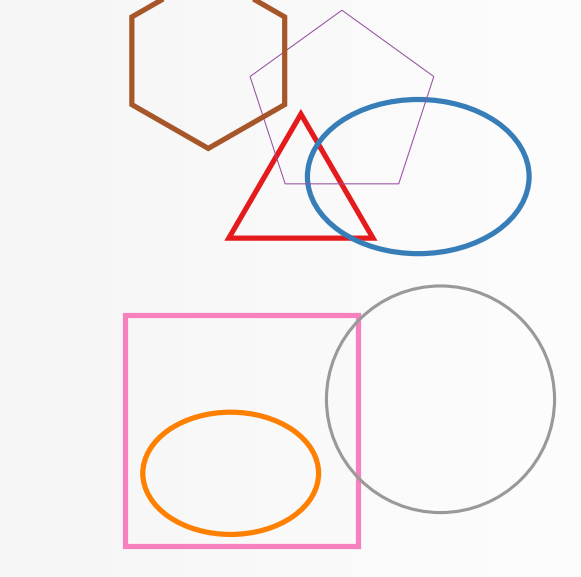[{"shape": "triangle", "thickness": 2.5, "radius": 0.72, "center": [0.518, 0.658]}, {"shape": "oval", "thickness": 2.5, "radius": 0.95, "center": [0.72, 0.693]}, {"shape": "pentagon", "thickness": 0.5, "radius": 0.83, "center": [0.588, 0.815]}, {"shape": "oval", "thickness": 2.5, "radius": 0.76, "center": [0.397, 0.18]}, {"shape": "hexagon", "thickness": 2.5, "radius": 0.76, "center": [0.358, 0.894]}, {"shape": "square", "thickness": 2.5, "radius": 1.0, "center": [0.415, 0.254]}, {"shape": "circle", "thickness": 1.5, "radius": 0.98, "center": [0.758, 0.308]}]